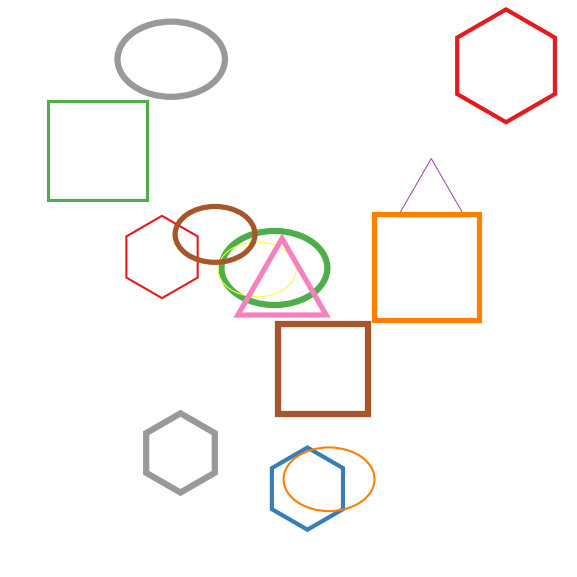[{"shape": "hexagon", "thickness": 1, "radius": 0.36, "center": [0.281, 0.554]}, {"shape": "hexagon", "thickness": 2, "radius": 0.49, "center": [0.876, 0.885]}, {"shape": "hexagon", "thickness": 2, "radius": 0.36, "center": [0.532, 0.153]}, {"shape": "oval", "thickness": 3, "radius": 0.46, "center": [0.475, 0.535]}, {"shape": "square", "thickness": 1.5, "radius": 0.43, "center": [0.169, 0.738]}, {"shape": "triangle", "thickness": 0.5, "radius": 0.34, "center": [0.747, 0.658]}, {"shape": "square", "thickness": 2.5, "radius": 0.46, "center": [0.739, 0.537]}, {"shape": "oval", "thickness": 1, "radius": 0.39, "center": [0.57, 0.169]}, {"shape": "oval", "thickness": 0.5, "radius": 0.34, "center": [0.445, 0.533]}, {"shape": "square", "thickness": 3, "radius": 0.39, "center": [0.559, 0.36]}, {"shape": "oval", "thickness": 2.5, "radius": 0.35, "center": [0.372, 0.593]}, {"shape": "triangle", "thickness": 2.5, "radius": 0.44, "center": [0.488, 0.498]}, {"shape": "oval", "thickness": 3, "radius": 0.47, "center": [0.296, 0.897]}, {"shape": "hexagon", "thickness": 3, "radius": 0.34, "center": [0.313, 0.215]}]